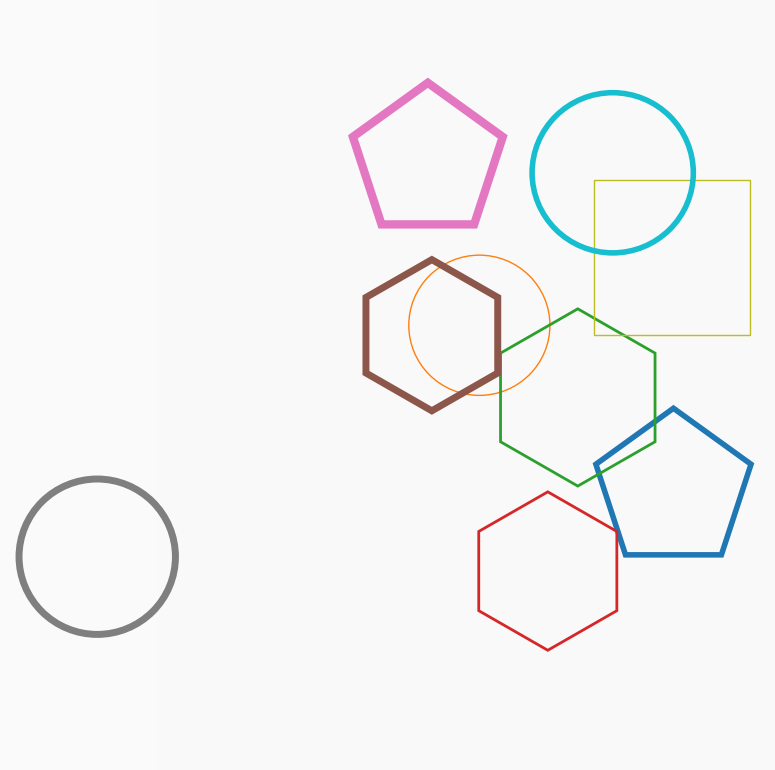[{"shape": "pentagon", "thickness": 2, "radius": 0.53, "center": [0.869, 0.365]}, {"shape": "circle", "thickness": 0.5, "radius": 0.46, "center": [0.619, 0.578]}, {"shape": "hexagon", "thickness": 1, "radius": 0.58, "center": [0.746, 0.484]}, {"shape": "hexagon", "thickness": 1, "radius": 0.51, "center": [0.707, 0.258]}, {"shape": "hexagon", "thickness": 2.5, "radius": 0.49, "center": [0.557, 0.565]}, {"shape": "pentagon", "thickness": 3, "radius": 0.51, "center": [0.552, 0.791]}, {"shape": "circle", "thickness": 2.5, "radius": 0.5, "center": [0.125, 0.277]}, {"shape": "square", "thickness": 0.5, "radius": 0.5, "center": [0.867, 0.666]}, {"shape": "circle", "thickness": 2, "radius": 0.52, "center": [0.791, 0.776]}]